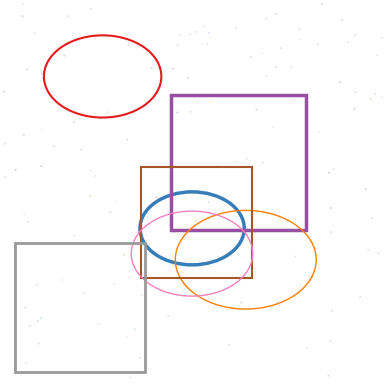[{"shape": "oval", "thickness": 1.5, "radius": 0.76, "center": [0.267, 0.801]}, {"shape": "oval", "thickness": 2.5, "radius": 0.68, "center": [0.499, 0.407]}, {"shape": "square", "thickness": 2.5, "radius": 0.88, "center": [0.619, 0.579]}, {"shape": "oval", "thickness": 1, "radius": 0.92, "center": [0.638, 0.325]}, {"shape": "square", "thickness": 1.5, "radius": 0.72, "center": [0.51, 0.421]}, {"shape": "oval", "thickness": 1, "radius": 0.79, "center": [0.499, 0.341]}, {"shape": "square", "thickness": 2, "radius": 0.84, "center": [0.208, 0.201]}]